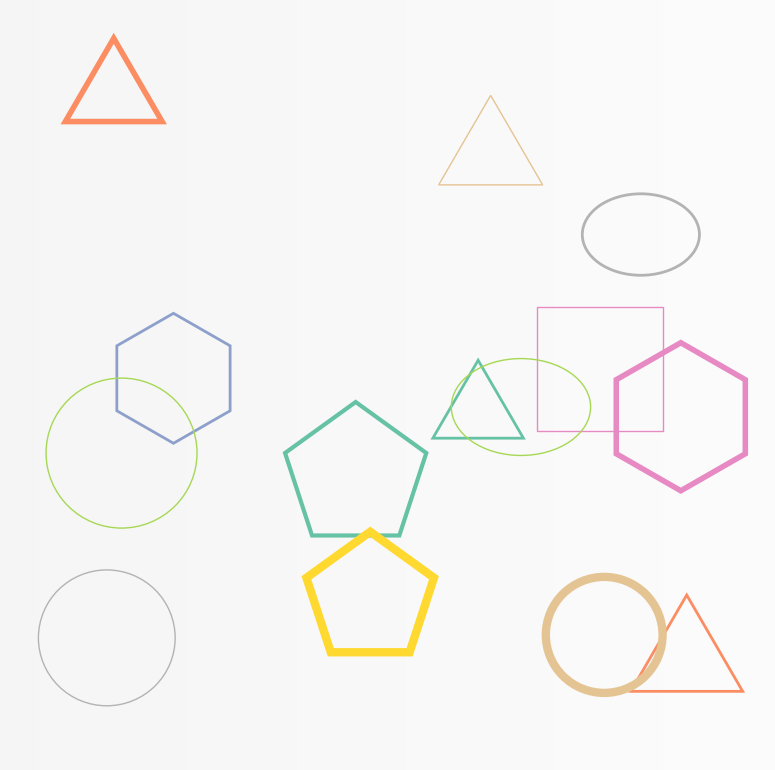[{"shape": "pentagon", "thickness": 1.5, "radius": 0.48, "center": [0.459, 0.382]}, {"shape": "triangle", "thickness": 1, "radius": 0.34, "center": [0.617, 0.465]}, {"shape": "triangle", "thickness": 1, "radius": 0.42, "center": [0.886, 0.144]}, {"shape": "triangle", "thickness": 2, "radius": 0.36, "center": [0.147, 0.878]}, {"shape": "hexagon", "thickness": 1, "radius": 0.42, "center": [0.224, 0.509]}, {"shape": "hexagon", "thickness": 2, "radius": 0.48, "center": [0.878, 0.459]}, {"shape": "square", "thickness": 0.5, "radius": 0.4, "center": [0.774, 0.521]}, {"shape": "circle", "thickness": 0.5, "radius": 0.49, "center": [0.157, 0.412]}, {"shape": "oval", "thickness": 0.5, "radius": 0.45, "center": [0.672, 0.471]}, {"shape": "pentagon", "thickness": 3, "radius": 0.43, "center": [0.478, 0.223]}, {"shape": "triangle", "thickness": 0.5, "radius": 0.39, "center": [0.633, 0.799]}, {"shape": "circle", "thickness": 3, "radius": 0.38, "center": [0.78, 0.175]}, {"shape": "oval", "thickness": 1, "radius": 0.38, "center": [0.827, 0.695]}, {"shape": "circle", "thickness": 0.5, "radius": 0.44, "center": [0.138, 0.172]}]